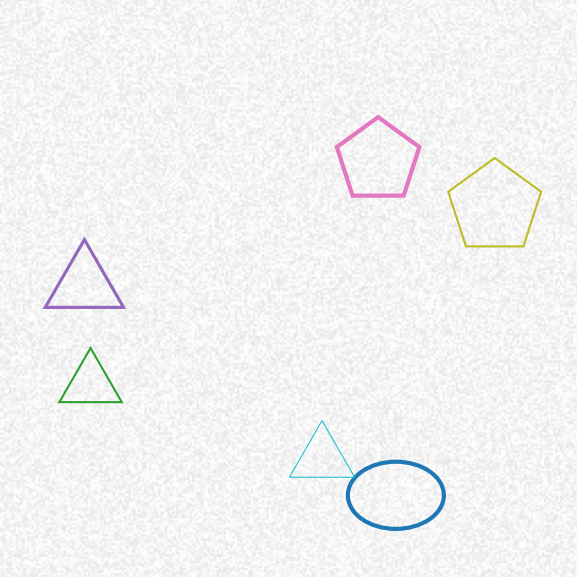[{"shape": "oval", "thickness": 2, "radius": 0.42, "center": [0.685, 0.141]}, {"shape": "triangle", "thickness": 1, "radius": 0.31, "center": [0.157, 0.334]}, {"shape": "triangle", "thickness": 1.5, "radius": 0.39, "center": [0.146, 0.506]}, {"shape": "pentagon", "thickness": 2, "radius": 0.38, "center": [0.655, 0.721]}, {"shape": "pentagon", "thickness": 1, "radius": 0.42, "center": [0.857, 0.641]}, {"shape": "triangle", "thickness": 0.5, "radius": 0.33, "center": [0.558, 0.205]}]